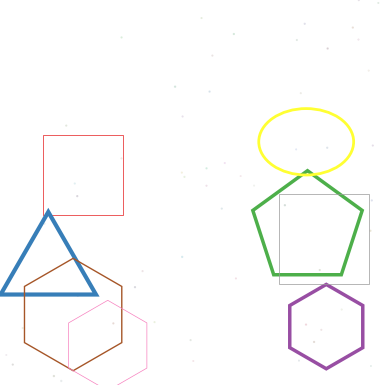[{"shape": "square", "thickness": 0.5, "radius": 0.52, "center": [0.215, 0.546]}, {"shape": "triangle", "thickness": 3, "radius": 0.71, "center": [0.125, 0.306]}, {"shape": "pentagon", "thickness": 2.5, "radius": 0.75, "center": [0.799, 0.407]}, {"shape": "hexagon", "thickness": 2.5, "radius": 0.55, "center": [0.847, 0.152]}, {"shape": "oval", "thickness": 2, "radius": 0.62, "center": [0.795, 0.632]}, {"shape": "hexagon", "thickness": 1, "radius": 0.73, "center": [0.19, 0.183]}, {"shape": "hexagon", "thickness": 0.5, "radius": 0.59, "center": [0.28, 0.103]}, {"shape": "square", "thickness": 0.5, "radius": 0.58, "center": [0.841, 0.38]}]